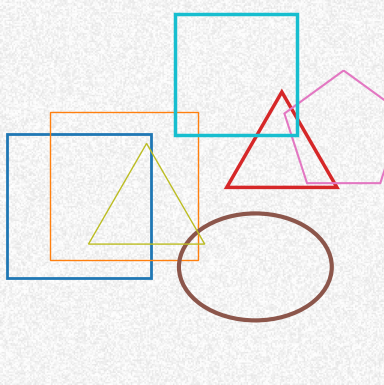[{"shape": "square", "thickness": 2, "radius": 0.94, "center": [0.205, 0.465]}, {"shape": "square", "thickness": 1, "radius": 0.96, "center": [0.321, 0.517]}, {"shape": "triangle", "thickness": 2.5, "radius": 0.83, "center": [0.732, 0.596]}, {"shape": "oval", "thickness": 3, "radius": 0.99, "center": [0.663, 0.307]}, {"shape": "pentagon", "thickness": 1.5, "radius": 0.81, "center": [0.893, 0.655]}, {"shape": "triangle", "thickness": 1, "radius": 0.87, "center": [0.381, 0.453]}, {"shape": "square", "thickness": 2.5, "radius": 0.79, "center": [0.613, 0.807]}]